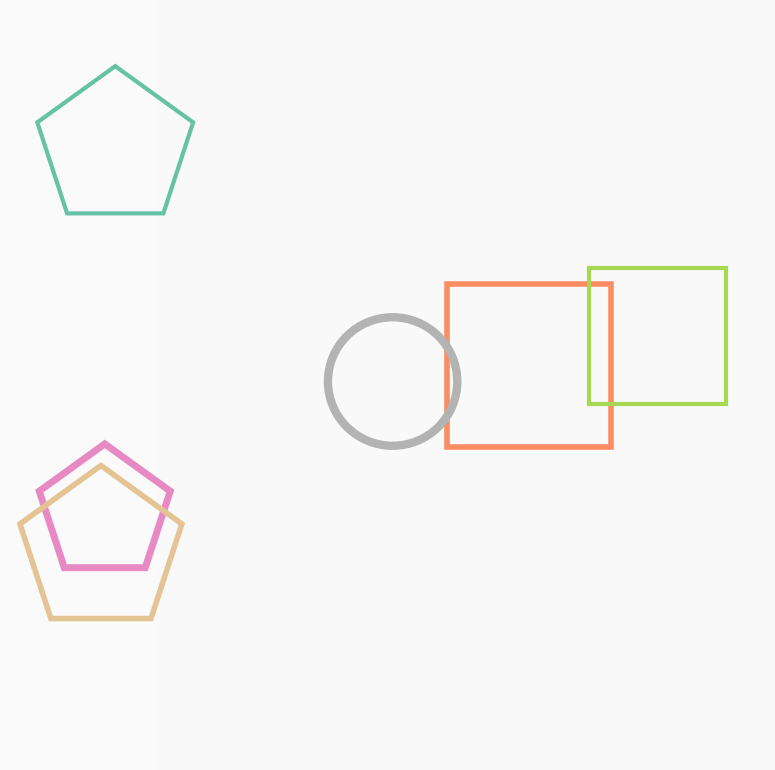[{"shape": "pentagon", "thickness": 1.5, "radius": 0.53, "center": [0.149, 0.808]}, {"shape": "square", "thickness": 2, "radius": 0.53, "center": [0.683, 0.525]}, {"shape": "pentagon", "thickness": 2.5, "radius": 0.44, "center": [0.135, 0.335]}, {"shape": "square", "thickness": 1.5, "radius": 0.44, "center": [0.848, 0.563]}, {"shape": "pentagon", "thickness": 2, "radius": 0.55, "center": [0.13, 0.286]}, {"shape": "circle", "thickness": 3, "radius": 0.42, "center": [0.507, 0.505]}]